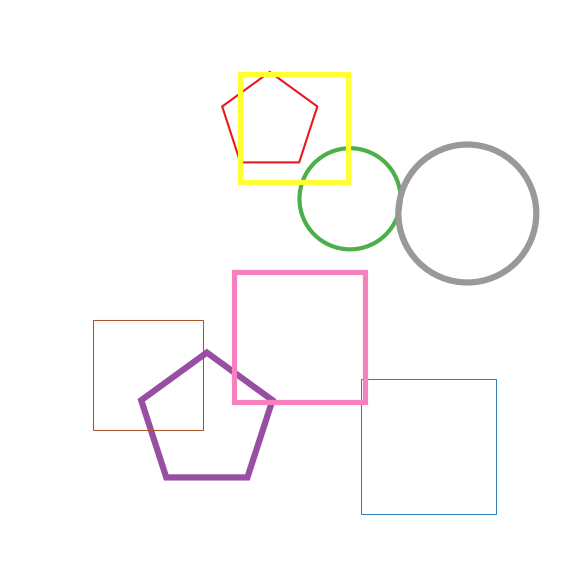[{"shape": "pentagon", "thickness": 1, "radius": 0.43, "center": [0.467, 0.788]}, {"shape": "square", "thickness": 0.5, "radius": 0.58, "center": [0.742, 0.226]}, {"shape": "circle", "thickness": 2, "radius": 0.44, "center": [0.606, 0.655]}, {"shape": "pentagon", "thickness": 3, "radius": 0.6, "center": [0.358, 0.269]}, {"shape": "square", "thickness": 2.5, "radius": 0.47, "center": [0.509, 0.777]}, {"shape": "square", "thickness": 0.5, "radius": 0.48, "center": [0.256, 0.35]}, {"shape": "square", "thickness": 2.5, "radius": 0.57, "center": [0.518, 0.416]}, {"shape": "circle", "thickness": 3, "radius": 0.6, "center": [0.809, 0.629]}]